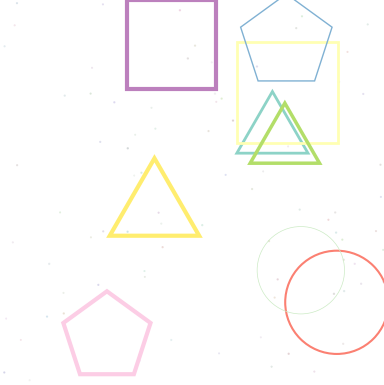[{"shape": "triangle", "thickness": 2, "radius": 0.53, "center": [0.708, 0.655]}, {"shape": "square", "thickness": 2, "radius": 0.66, "center": [0.747, 0.76]}, {"shape": "circle", "thickness": 1.5, "radius": 0.67, "center": [0.875, 0.215]}, {"shape": "pentagon", "thickness": 1, "radius": 0.62, "center": [0.744, 0.891]}, {"shape": "triangle", "thickness": 2.5, "radius": 0.52, "center": [0.74, 0.628]}, {"shape": "pentagon", "thickness": 3, "radius": 0.6, "center": [0.278, 0.124]}, {"shape": "square", "thickness": 3, "radius": 0.58, "center": [0.445, 0.885]}, {"shape": "circle", "thickness": 0.5, "radius": 0.57, "center": [0.781, 0.298]}, {"shape": "triangle", "thickness": 3, "radius": 0.67, "center": [0.401, 0.455]}]